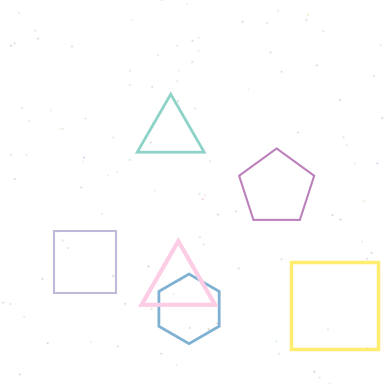[{"shape": "triangle", "thickness": 2, "radius": 0.5, "center": [0.443, 0.655]}, {"shape": "square", "thickness": 1.5, "radius": 0.41, "center": [0.22, 0.32]}, {"shape": "hexagon", "thickness": 2, "radius": 0.45, "center": [0.491, 0.198]}, {"shape": "triangle", "thickness": 3, "radius": 0.55, "center": [0.463, 0.263]}, {"shape": "pentagon", "thickness": 1.5, "radius": 0.51, "center": [0.719, 0.512]}, {"shape": "square", "thickness": 2.5, "radius": 0.57, "center": [0.868, 0.206]}]